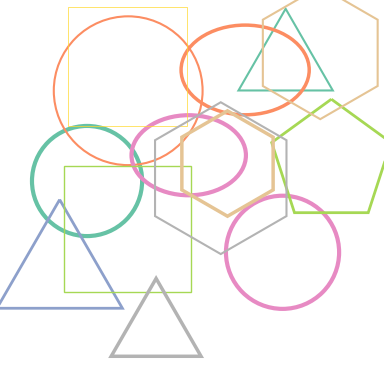[{"shape": "triangle", "thickness": 1.5, "radius": 0.71, "center": [0.742, 0.836]}, {"shape": "circle", "thickness": 3, "radius": 0.72, "center": [0.226, 0.53]}, {"shape": "oval", "thickness": 2.5, "radius": 0.83, "center": [0.637, 0.818]}, {"shape": "circle", "thickness": 1.5, "radius": 0.97, "center": [0.333, 0.764]}, {"shape": "triangle", "thickness": 2, "radius": 0.94, "center": [0.155, 0.293]}, {"shape": "oval", "thickness": 3, "radius": 0.74, "center": [0.49, 0.597]}, {"shape": "circle", "thickness": 3, "radius": 0.73, "center": [0.734, 0.345]}, {"shape": "square", "thickness": 1, "radius": 0.82, "center": [0.331, 0.406]}, {"shape": "pentagon", "thickness": 2, "radius": 0.81, "center": [0.861, 0.579]}, {"shape": "square", "thickness": 0.5, "radius": 0.77, "center": [0.332, 0.828]}, {"shape": "hexagon", "thickness": 2.5, "radius": 0.68, "center": [0.591, 0.575]}, {"shape": "hexagon", "thickness": 1.5, "radius": 0.86, "center": [0.832, 0.863]}, {"shape": "hexagon", "thickness": 1.5, "radius": 0.99, "center": [0.573, 0.537]}, {"shape": "triangle", "thickness": 2.5, "radius": 0.67, "center": [0.405, 0.142]}]